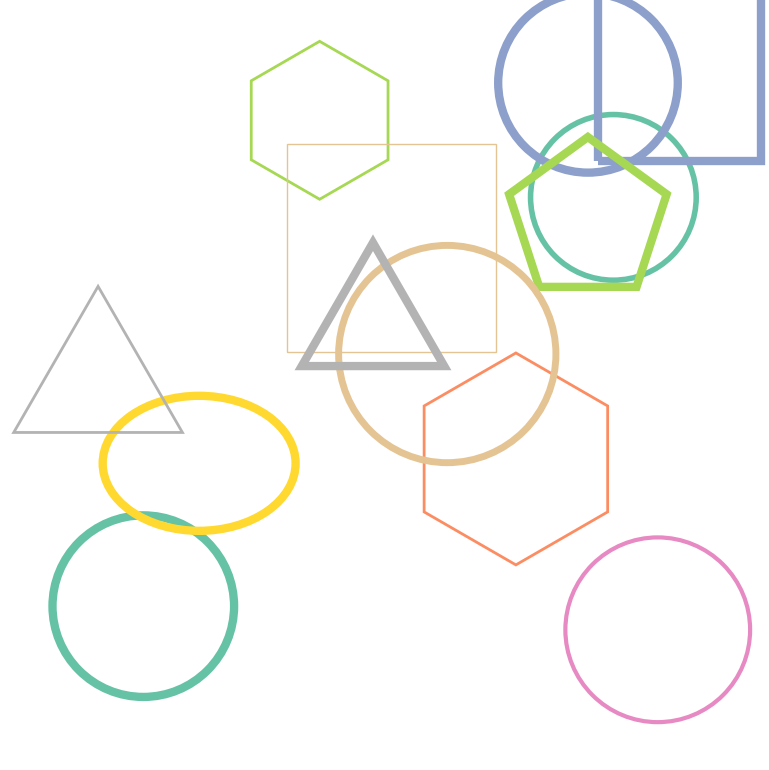[{"shape": "circle", "thickness": 3, "radius": 0.59, "center": [0.186, 0.213]}, {"shape": "circle", "thickness": 2, "radius": 0.54, "center": [0.797, 0.744]}, {"shape": "hexagon", "thickness": 1, "radius": 0.69, "center": [0.67, 0.404]}, {"shape": "circle", "thickness": 3, "radius": 0.58, "center": [0.764, 0.892]}, {"shape": "square", "thickness": 3, "radius": 0.53, "center": [0.883, 0.897]}, {"shape": "circle", "thickness": 1.5, "radius": 0.6, "center": [0.854, 0.182]}, {"shape": "hexagon", "thickness": 1, "radius": 0.51, "center": [0.415, 0.844]}, {"shape": "pentagon", "thickness": 3, "radius": 0.54, "center": [0.763, 0.714]}, {"shape": "oval", "thickness": 3, "radius": 0.63, "center": [0.259, 0.398]}, {"shape": "square", "thickness": 0.5, "radius": 0.68, "center": [0.508, 0.678]}, {"shape": "circle", "thickness": 2.5, "radius": 0.71, "center": [0.581, 0.54]}, {"shape": "triangle", "thickness": 1, "radius": 0.63, "center": [0.127, 0.502]}, {"shape": "triangle", "thickness": 3, "radius": 0.53, "center": [0.484, 0.578]}]